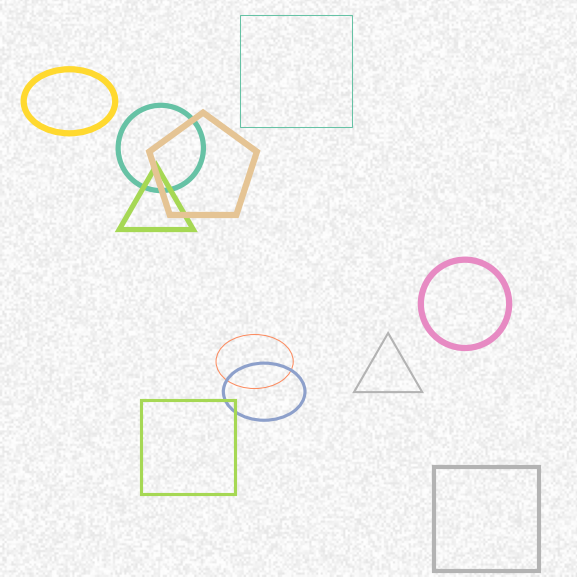[{"shape": "circle", "thickness": 2.5, "radius": 0.37, "center": [0.278, 0.743]}, {"shape": "square", "thickness": 0.5, "radius": 0.48, "center": [0.512, 0.876]}, {"shape": "oval", "thickness": 0.5, "radius": 0.33, "center": [0.441, 0.373]}, {"shape": "oval", "thickness": 1.5, "radius": 0.35, "center": [0.457, 0.321]}, {"shape": "circle", "thickness": 3, "radius": 0.38, "center": [0.805, 0.473]}, {"shape": "square", "thickness": 1.5, "radius": 0.41, "center": [0.326, 0.226]}, {"shape": "triangle", "thickness": 2.5, "radius": 0.37, "center": [0.271, 0.639]}, {"shape": "oval", "thickness": 3, "radius": 0.4, "center": [0.12, 0.824]}, {"shape": "pentagon", "thickness": 3, "radius": 0.49, "center": [0.352, 0.706]}, {"shape": "triangle", "thickness": 1, "radius": 0.34, "center": [0.672, 0.354]}, {"shape": "square", "thickness": 2, "radius": 0.45, "center": [0.842, 0.1]}]